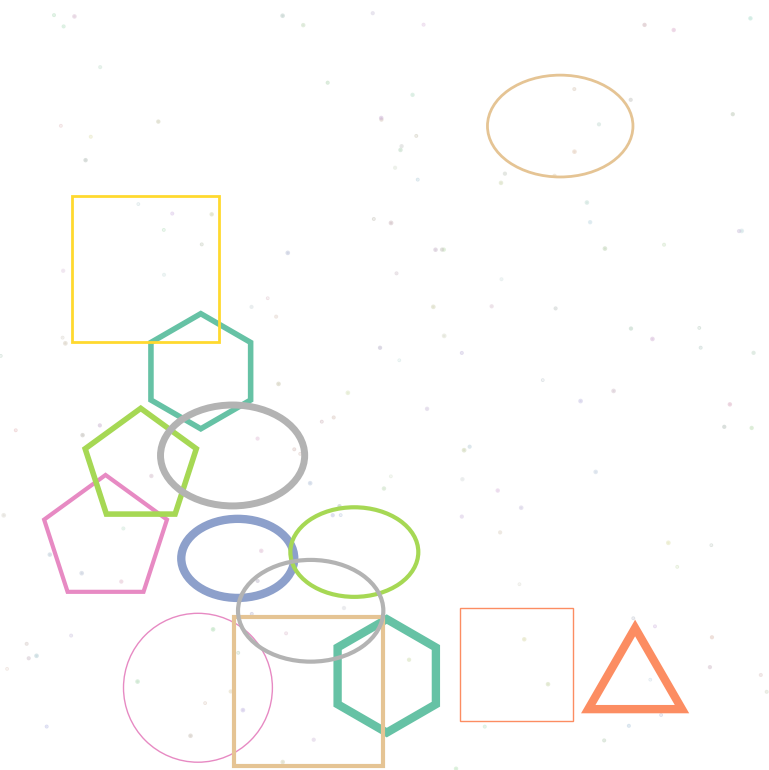[{"shape": "hexagon", "thickness": 2, "radius": 0.37, "center": [0.261, 0.518]}, {"shape": "hexagon", "thickness": 3, "radius": 0.37, "center": [0.502, 0.122]}, {"shape": "square", "thickness": 0.5, "radius": 0.37, "center": [0.671, 0.137]}, {"shape": "triangle", "thickness": 3, "radius": 0.35, "center": [0.825, 0.114]}, {"shape": "oval", "thickness": 3, "radius": 0.37, "center": [0.309, 0.275]}, {"shape": "pentagon", "thickness": 1.5, "radius": 0.42, "center": [0.137, 0.299]}, {"shape": "circle", "thickness": 0.5, "radius": 0.48, "center": [0.257, 0.107]}, {"shape": "pentagon", "thickness": 2, "radius": 0.38, "center": [0.183, 0.394]}, {"shape": "oval", "thickness": 1.5, "radius": 0.42, "center": [0.46, 0.283]}, {"shape": "square", "thickness": 1, "radius": 0.48, "center": [0.189, 0.651]}, {"shape": "oval", "thickness": 1, "radius": 0.47, "center": [0.728, 0.836]}, {"shape": "square", "thickness": 1.5, "radius": 0.48, "center": [0.401, 0.103]}, {"shape": "oval", "thickness": 1.5, "radius": 0.47, "center": [0.403, 0.207]}, {"shape": "oval", "thickness": 2.5, "radius": 0.47, "center": [0.302, 0.408]}]